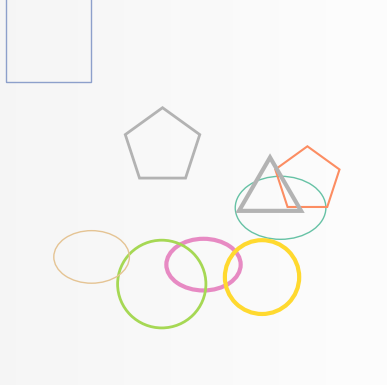[{"shape": "oval", "thickness": 1, "radius": 0.58, "center": [0.724, 0.46]}, {"shape": "pentagon", "thickness": 1.5, "radius": 0.44, "center": [0.793, 0.533]}, {"shape": "square", "thickness": 1, "radius": 0.55, "center": [0.125, 0.898]}, {"shape": "oval", "thickness": 3, "radius": 0.48, "center": [0.525, 0.313]}, {"shape": "circle", "thickness": 2, "radius": 0.57, "center": [0.417, 0.262]}, {"shape": "circle", "thickness": 3, "radius": 0.48, "center": [0.676, 0.28]}, {"shape": "oval", "thickness": 1, "radius": 0.49, "center": [0.236, 0.333]}, {"shape": "triangle", "thickness": 3, "radius": 0.46, "center": [0.697, 0.499]}, {"shape": "pentagon", "thickness": 2, "radius": 0.51, "center": [0.419, 0.619]}]